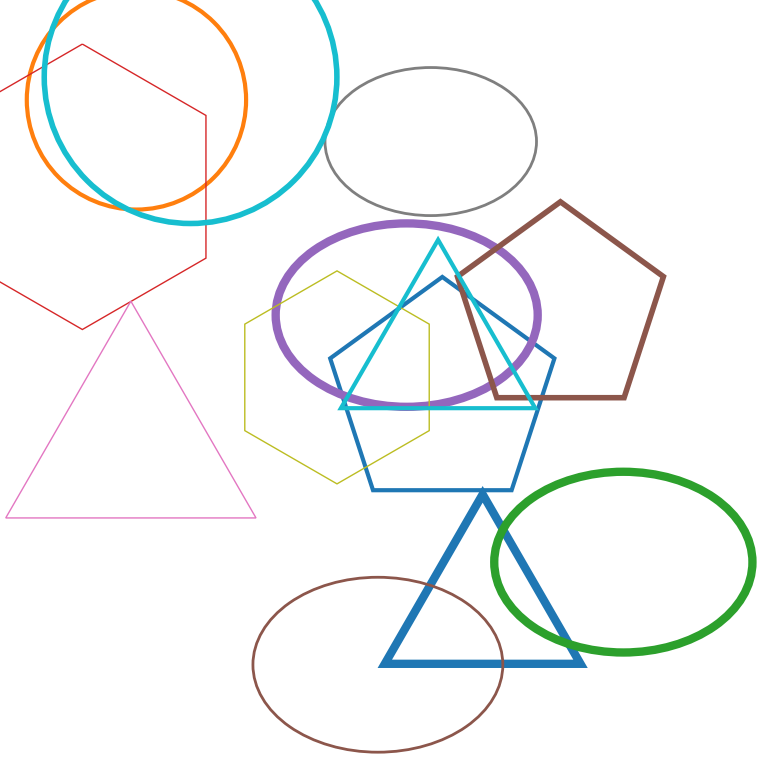[{"shape": "triangle", "thickness": 3, "radius": 0.73, "center": [0.627, 0.211]}, {"shape": "pentagon", "thickness": 1.5, "radius": 0.77, "center": [0.574, 0.487]}, {"shape": "circle", "thickness": 1.5, "radius": 0.71, "center": [0.177, 0.87]}, {"shape": "oval", "thickness": 3, "radius": 0.84, "center": [0.81, 0.27]}, {"shape": "hexagon", "thickness": 0.5, "radius": 0.93, "center": [0.107, 0.757]}, {"shape": "oval", "thickness": 3, "radius": 0.85, "center": [0.528, 0.591]}, {"shape": "pentagon", "thickness": 2, "radius": 0.7, "center": [0.728, 0.597]}, {"shape": "oval", "thickness": 1, "radius": 0.81, "center": [0.491, 0.137]}, {"shape": "triangle", "thickness": 0.5, "radius": 0.94, "center": [0.17, 0.421]}, {"shape": "oval", "thickness": 1, "radius": 0.69, "center": [0.559, 0.816]}, {"shape": "hexagon", "thickness": 0.5, "radius": 0.69, "center": [0.438, 0.51]}, {"shape": "triangle", "thickness": 1.5, "radius": 0.73, "center": [0.569, 0.543]}, {"shape": "circle", "thickness": 2, "radius": 0.95, "center": [0.247, 0.9]}]